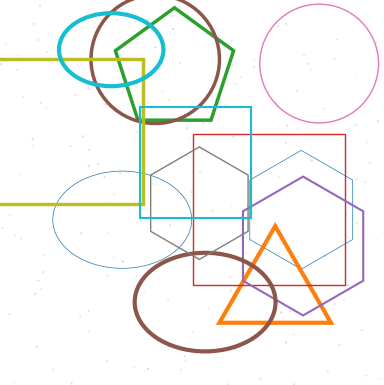[{"shape": "oval", "thickness": 0.5, "radius": 0.9, "center": [0.317, 0.429]}, {"shape": "hexagon", "thickness": 0.5, "radius": 0.77, "center": [0.782, 0.455]}, {"shape": "triangle", "thickness": 3, "radius": 0.84, "center": [0.715, 0.245]}, {"shape": "pentagon", "thickness": 2.5, "radius": 0.81, "center": [0.453, 0.818]}, {"shape": "square", "thickness": 1, "radius": 0.98, "center": [0.699, 0.456]}, {"shape": "hexagon", "thickness": 1.5, "radius": 0.9, "center": [0.787, 0.361]}, {"shape": "oval", "thickness": 3, "radius": 0.91, "center": [0.533, 0.215]}, {"shape": "circle", "thickness": 2.5, "radius": 0.83, "center": [0.403, 0.846]}, {"shape": "circle", "thickness": 1, "radius": 0.77, "center": [0.829, 0.835]}, {"shape": "hexagon", "thickness": 1, "radius": 0.73, "center": [0.518, 0.472]}, {"shape": "square", "thickness": 2.5, "radius": 0.94, "center": [0.184, 0.659]}, {"shape": "oval", "thickness": 3, "radius": 0.68, "center": [0.289, 0.871]}, {"shape": "square", "thickness": 1.5, "radius": 0.72, "center": [0.508, 0.578]}]